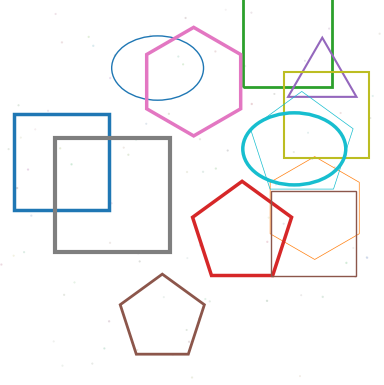[{"shape": "square", "thickness": 2.5, "radius": 0.62, "center": [0.159, 0.579]}, {"shape": "oval", "thickness": 1, "radius": 0.6, "center": [0.409, 0.823]}, {"shape": "hexagon", "thickness": 0.5, "radius": 0.67, "center": [0.817, 0.46]}, {"shape": "square", "thickness": 2, "radius": 0.58, "center": [0.746, 0.891]}, {"shape": "pentagon", "thickness": 2.5, "radius": 0.68, "center": [0.629, 0.394]}, {"shape": "triangle", "thickness": 1.5, "radius": 0.51, "center": [0.837, 0.8]}, {"shape": "pentagon", "thickness": 2, "radius": 0.57, "center": [0.422, 0.173]}, {"shape": "square", "thickness": 1, "radius": 0.55, "center": [0.814, 0.393]}, {"shape": "hexagon", "thickness": 2.5, "radius": 0.7, "center": [0.503, 0.788]}, {"shape": "square", "thickness": 3, "radius": 0.74, "center": [0.292, 0.494]}, {"shape": "square", "thickness": 1.5, "radius": 0.55, "center": [0.847, 0.701]}, {"shape": "pentagon", "thickness": 0.5, "radius": 0.7, "center": [0.784, 0.622]}, {"shape": "oval", "thickness": 2.5, "radius": 0.67, "center": [0.764, 0.613]}]